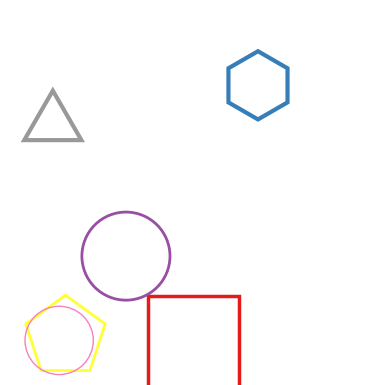[{"shape": "square", "thickness": 2.5, "radius": 0.59, "center": [0.502, 0.112]}, {"shape": "hexagon", "thickness": 3, "radius": 0.44, "center": [0.67, 0.778]}, {"shape": "circle", "thickness": 2, "radius": 0.57, "center": [0.327, 0.335]}, {"shape": "pentagon", "thickness": 2, "radius": 0.54, "center": [0.17, 0.125]}, {"shape": "circle", "thickness": 1, "radius": 0.44, "center": [0.154, 0.116]}, {"shape": "triangle", "thickness": 3, "radius": 0.43, "center": [0.137, 0.679]}]